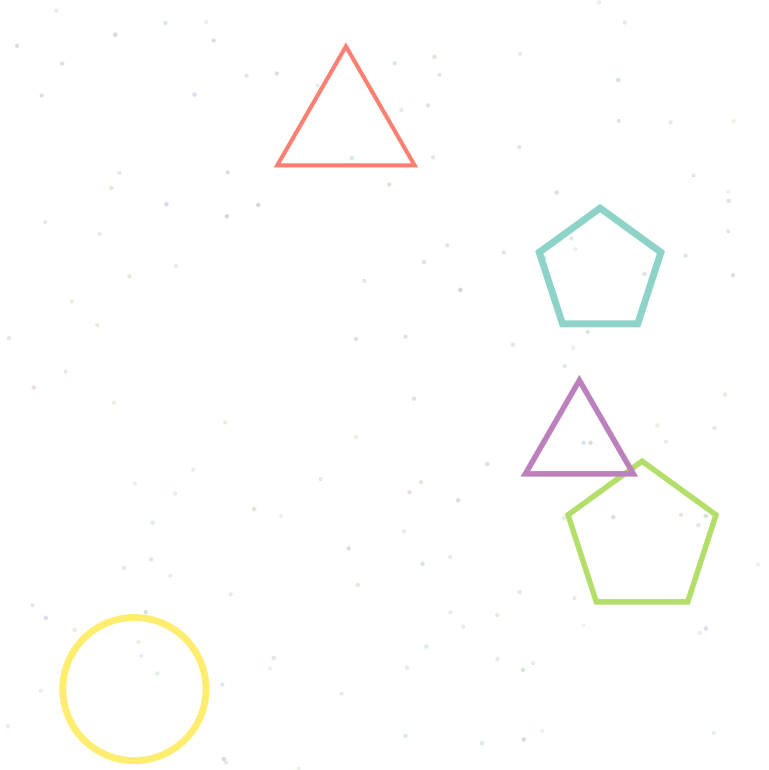[{"shape": "pentagon", "thickness": 2.5, "radius": 0.42, "center": [0.779, 0.647]}, {"shape": "triangle", "thickness": 1.5, "radius": 0.52, "center": [0.449, 0.837]}, {"shape": "pentagon", "thickness": 2, "radius": 0.51, "center": [0.834, 0.3]}, {"shape": "triangle", "thickness": 2, "radius": 0.4, "center": [0.752, 0.425]}, {"shape": "circle", "thickness": 2.5, "radius": 0.47, "center": [0.175, 0.105]}]